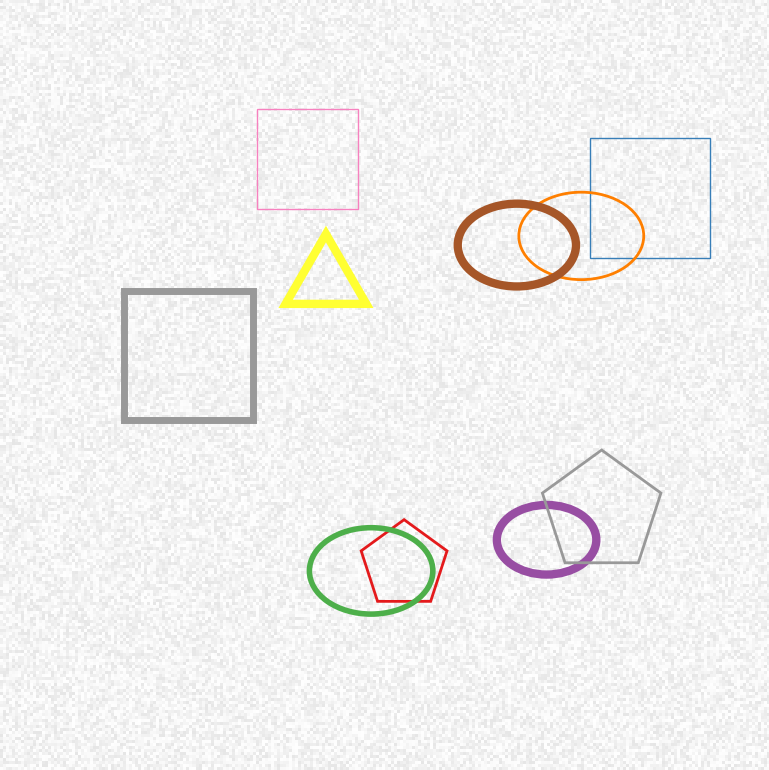[{"shape": "pentagon", "thickness": 1, "radius": 0.29, "center": [0.525, 0.266]}, {"shape": "square", "thickness": 0.5, "radius": 0.39, "center": [0.845, 0.743]}, {"shape": "oval", "thickness": 2, "radius": 0.4, "center": [0.482, 0.259]}, {"shape": "oval", "thickness": 3, "radius": 0.32, "center": [0.71, 0.299]}, {"shape": "oval", "thickness": 1, "radius": 0.41, "center": [0.755, 0.694]}, {"shape": "triangle", "thickness": 3, "radius": 0.3, "center": [0.423, 0.636]}, {"shape": "oval", "thickness": 3, "radius": 0.38, "center": [0.671, 0.682]}, {"shape": "square", "thickness": 0.5, "radius": 0.33, "center": [0.399, 0.793]}, {"shape": "square", "thickness": 2.5, "radius": 0.42, "center": [0.245, 0.538]}, {"shape": "pentagon", "thickness": 1, "radius": 0.4, "center": [0.781, 0.335]}]